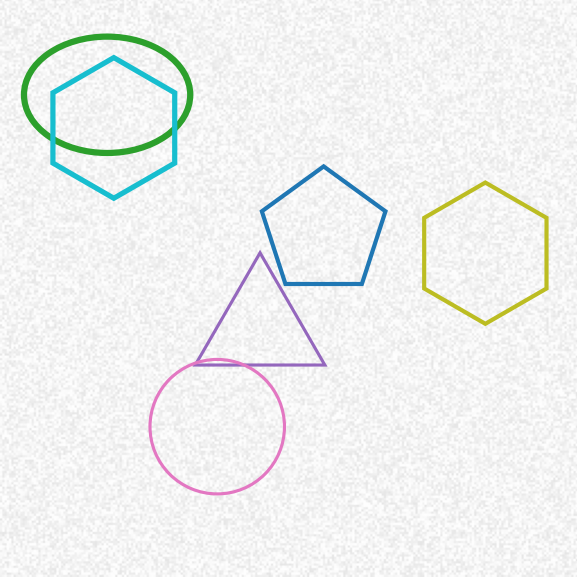[{"shape": "pentagon", "thickness": 2, "radius": 0.56, "center": [0.56, 0.598]}, {"shape": "oval", "thickness": 3, "radius": 0.72, "center": [0.185, 0.835]}, {"shape": "triangle", "thickness": 1.5, "radius": 0.65, "center": [0.45, 0.432]}, {"shape": "circle", "thickness": 1.5, "radius": 0.58, "center": [0.376, 0.26]}, {"shape": "hexagon", "thickness": 2, "radius": 0.61, "center": [0.84, 0.561]}, {"shape": "hexagon", "thickness": 2.5, "radius": 0.61, "center": [0.197, 0.778]}]